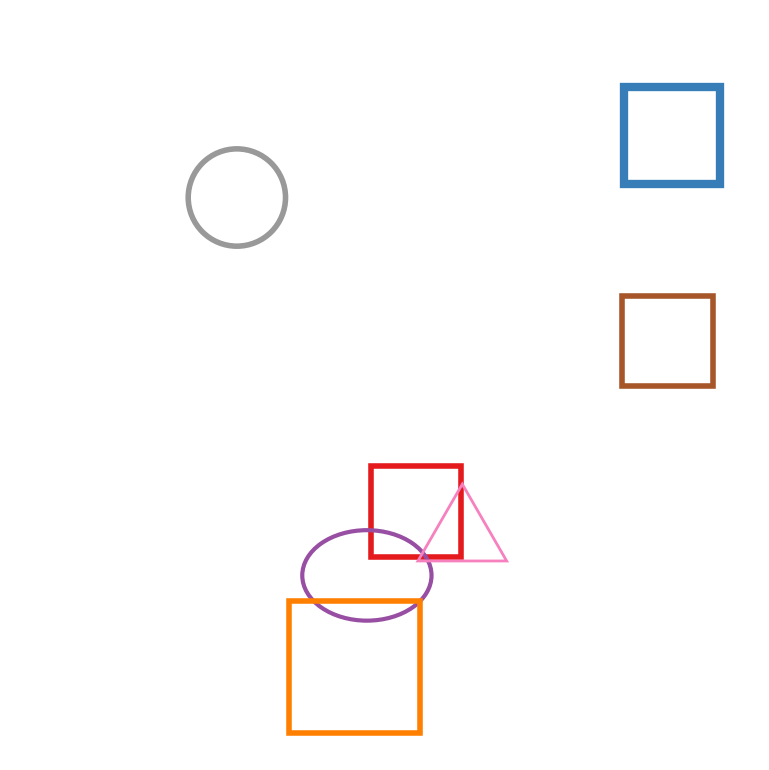[{"shape": "square", "thickness": 2, "radius": 0.29, "center": [0.541, 0.336]}, {"shape": "square", "thickness": 3, "radius": 0.31, "center": [0.873, 0.824]}, {"shape": "oval", "thickness": 1.5, "radius": 0.42, "center": [0.476, 0.253]}, {"shape": "square", "thickness": 2, "radius": 0.43, "center": [0.46, 0.133]}, {"shape": "square", "thickness": 2, "radius": 0.29, "center": [0.867, 0.557]}, {"shape": "triangle", "thickness": 1, "radius": 0.33, "center": [0.6, 0.305]}, {"shape": "circle", "thickness": 2, "radius": 0.32, "center": [0.308, 0.743]}]